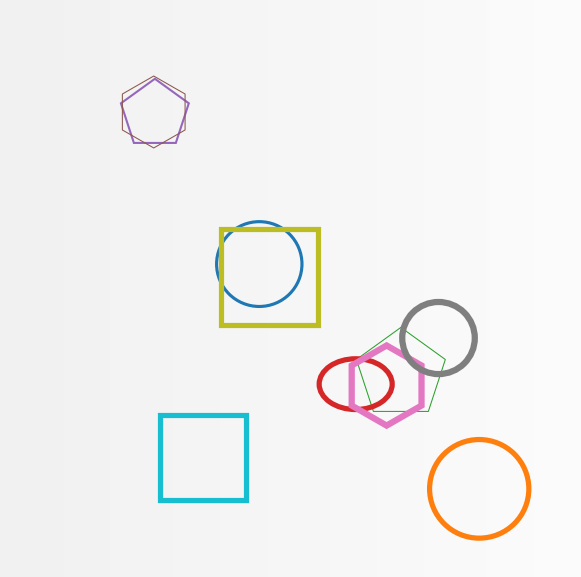[{"shape": "circle", "thickness": 1.5, "radius": 0.37, "center": [0.446, 0.542]}, {"shape": "circle", "thickness": 2.5, "radius": 0.43, "center": [0.824, 0.153]}, {"shape": "pentagon", "thickness": 0.5, "radius": 0.4, "center": [0.69, 0.352]}, {"shape": "oval", "thickness": 2.5, "radius": 0.31, "center": [0.612, 0.334]}, {"shape": "pentagon", "thickness": 1, "radius": 0.31, "center": [0.266, 0.801]}, {"shape": "hexagon", "thickness": 0.5, "radius": 0.31, "center": [0.264, 0.805]}, {"shape": "hexagon", "thickness": 3, "radius": 0.35, "center": [0.665, 0.332]}, {"shape": "circle", "thickness": 3, "radius": 0.31, "center": [0.754, 0.414]}, {"shape": "square", "thickness": 2.5, "radius": 0.42, "center": [0.464, 0.519]}, {"shape": "square", "thickness": 2.5, "radius": 0.37, "center": [0.349, 0.207]}]